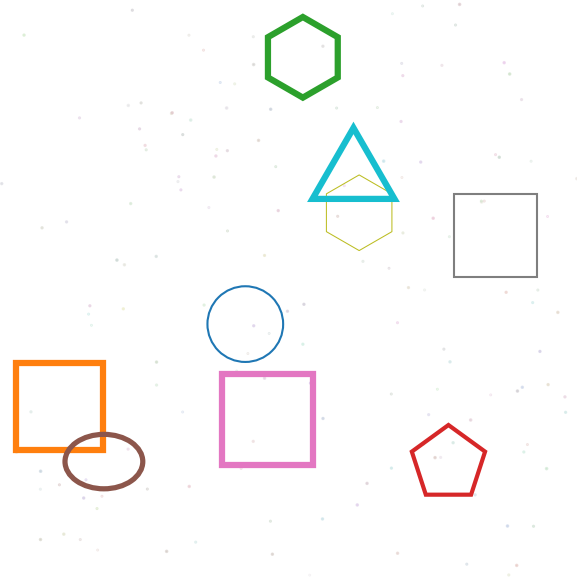[{"shape": "circle", "thickness": 1, "radius": 0.33, "center": [0.425, 0.438]}, {"shape": "square", "thickness": 3, "radius": 0.38, "center": [0.103, 0.295]}, {"shape": "hexagon", "thickness": 3, "radius": 0.35, "center": [0.524, 0.9]}, {"shape": "pentagon", "thickness": 2, "radius": 0.33, "center": [0.777, 0.196]}, {"shape": "oval", "thickness": 2.5, "radius": 0.34, "center": [0.18, 0.2]}, {"shape": "square", "thickness": 3, "radius": 0.4, "center": [0.464, 0.273]}, {"shape": "square", "thickness": 1, "radius": 0.36, "center": [0.858, 0.591]}, {"shape": "hexagon", "thickness": 0.5, "radius": 0.33, "center": [0.622, 0.631]}, {"shape": "triangle", "thickness": 3, "radius": 0.41, "center": [0.612, 0.696]}]